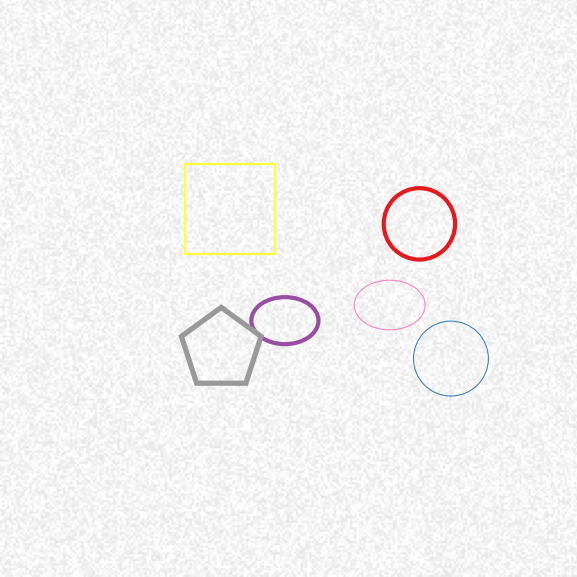[{"shape": "circle", "thickness": 2, "radius": 0.31, "center": [0.726, 0.611]}, {"shape": "circle", "thickness": 0.5, "radius": 0.32, "center": [0.781, 0.378]}, {"shape": "oval", "thickness": 2, "radius": 0.29, "center": [0.493, 0.444]}, {"shape": "square", "thickness": 1, "radius": 0.39, "center": [0.399, 0.638]}, {"shape": "oval", "thickness": 0.5, "radius": 0.31, "center": [0.675, 0.471]}, {"shape": "pentagon", "thickness": 2.5, "radius": 0.36, "center": [0.383, 0.394]}]